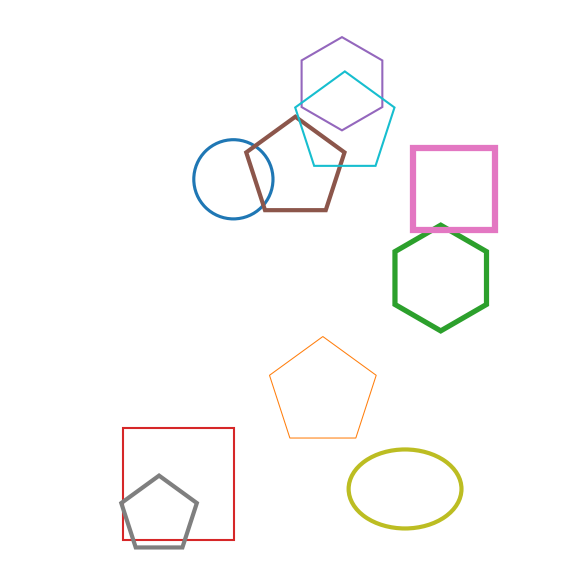[{"shape": "circle", "thickness": 1.5, "radius": 0.34, "center": [0.404, 0.689]}, {"shape": "pentagon", "thickness": 0.5, "radius": 0.49, "center": [0.559, 0.319]}, {"shape": "hexagon", "thickness": 2.5, "radius": 0.46, "center": [0.763, 0.518]}, {"shape": "square", "thickness": 1, "radius": 0.48, "center": [0.31, 0.161]}, {"shape": "hexagon", "thickness": 1, "radius": 0.4, "center": [0.592, 0.854]}, {"shape": "pentagon", "thickness": 2, "radius": 0.45, "center": [0.511, 0.708]}, {"shape": "square", "thickness": 3, "radius": 0.36, "center": [0.786, 0.671]}, {"shape": "pentagon", "thickness": 2, "radius": 0.34, "center": [0.275, 0.107]}, {"shape": "oval", "thickness": 2, "radius": 0.49, "center": [0.701, 0.152]}, {"shape": "pentagon", "thickness": 1, "radius": 0.45, "center": [0.597, 0.785]}]